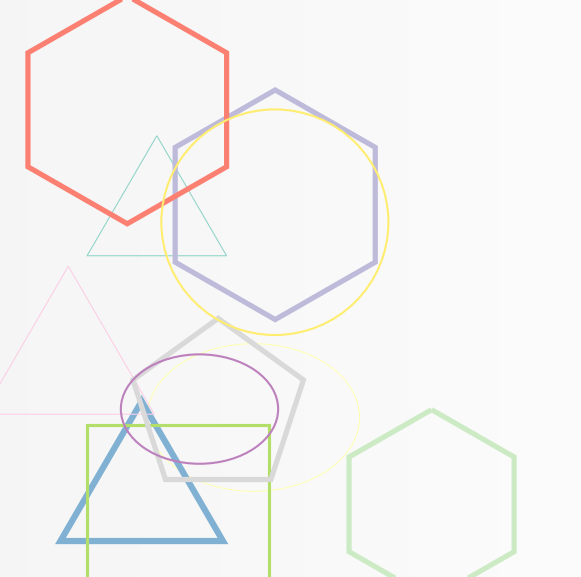[{"shape": "triangle", "thickness": 0.5, "radius": 0.69, "center": [0.27, 0.626]}, {"shape": "oval", "thickness": 0.5, "radius": 0.91, "center": [0.436, 0.276]}, {"shape": "hexagon", "thickness": 2.5, "radius": 0.99, "center": [0.473, 0.645]}, {"shape": "hexagon", "thickness": 2.5, "radius": 0.99, "center": [0.219, 0.809]}, {"shape": "triangle", "thickness": 3, "radius": 0.81, "center": [0.244, 0.143]}, {"shape": "square", "thickness": 1.5, "radius": 0.78, "center": [0.306, 0.107]}, {"shape": "triangle", "thickness": 0.5, "radius": 0.85, "center": [0.117, 0.367]}, {"shape": "pentagon", "thickness": 2.5, "radius": 0.77, "center": [0.375, 0.294]}, {"shape": "oval", "thickness": 1, "radius": 0.68, "center": [0.343, 0.291]}, {"shape": "hexagon", "thickness": 2.5, "radius": 0.82, "center": [0.743, 0.126]}, {"shape": "circle", "thickness": 1, "radius": 0.98, "center": [0.473, 0.614]}]